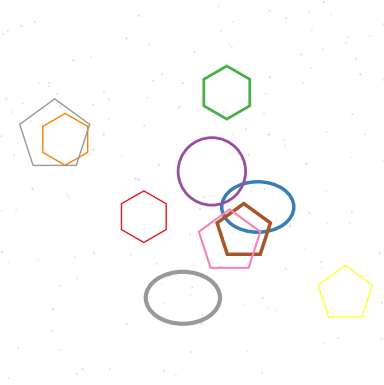[{"shape": "hexagon", "thickness": 1, "radius": 0.34, "center": [0.374, 0.437]}, {"shape": "oval", "thickness": 2.5, "radius": 0.47, "center": [0.67, 0.462]}, {"shape": "hexagon", "thickness": 2, "radius": 0.34, "center": [0.589, 0.76]}, {"shape": "circle", "thickness": 2, "radius": 0.44, "center": [0.55, 0.555]}, {"shape": "hexagon", "thickness": 1, "radius": 0.34, "center": [0.169, 0.638]}, {"shape": "pentagon", "thickness": 1, "radius": 0.37, "center": [0.897, 0.236]}, {"shape": "pentagon", "thickness": 2.5, "radius": 0.36, "center": [0.633, 0.398]}, {"shape": "pentagon", "thickness": 1.5, "radius": 0.42, "center": [0.596, 0.372]}, {"shape": "oval", "thickness": 3, "radius": 0.48, "center": [0.475, 0.227]}, {"shape": "pentagon", "thickness": 1, "radius": 0.48, "center": [0.142, 0.648]}]